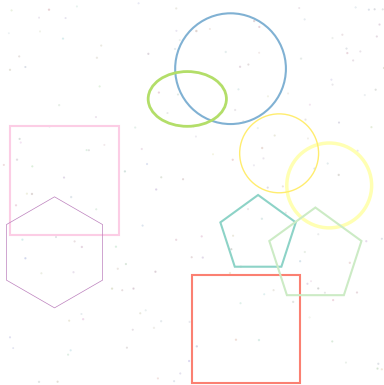[{"shape": "pentagon", "thickness": 1.5, "radius": 0.51, "center": [0.67, 0.391]}, {"shape": "circle", "thickness": 2.5, "radius": 0.55, "center": [0.855, 0.518]}, {"shape": "square", "thickness": 1.5, "radius": 0.71, "center": [0.639, 0.145]}, {"shape": "circle", "thickness": 1.5, "radius": 0.72, "center": [0.599, 0.822]}, {"shape": "oval", "thickness": 2, "radius": 0.51, "center": [0.486, 0.743]}, {"shape": "square", "thickness": 1.5, "radius": 0.71, "center": [0.168, 0.531]}, {"shape": "hexagon", "thickness": 0.5, "radius": 0.72, "center": [0.142, 0.345]}, {"shape": "pentagon", "thickness": 1.5, "radius": 0.63, "center": [0.819, 0.335]}, {"shape": "circle", "thickness": 1, "radius": 0.51, "center": [0.725, 0.602]}]